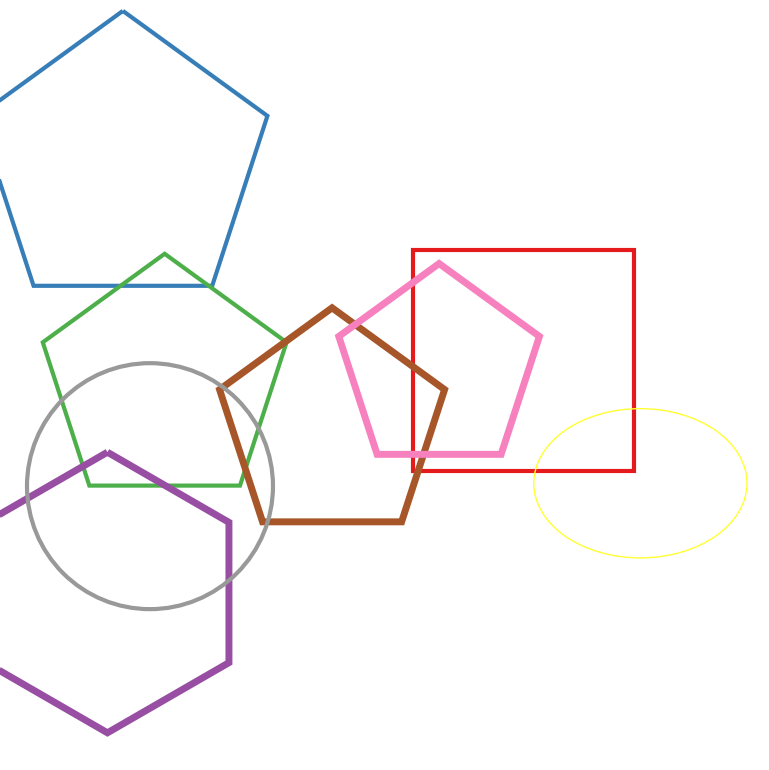[{"shape": "square", "thickness": 1.5, "radius": 0.72, "center": [0.68, 0.532]}, {"shape": "pentagon", "thickness": 1.5, "radius": 0.99, "center": [0.16, 0.789]}, {"shape": "pentagon", "thickness": 1.5, "radius": 0.83, "center": [0.214, 0.504]}, {"shape": "hexagon", "thickness": 2.5, "radius": 0.91, "center": [0.14, 0.231]}, {"shape": "oval", "thickness": 0.5, "radius": 0.69, "center": [0.832, 0.372]}, {"shape": "pentagon", "thickness": 2.5, "radius": 0.77, "center": [0.431, 0.447]}, {"shape": "pentagon", "thickness": 2.5, "radius": 0.68, "center": [0.57, 0.521]}, {"shape": "circle", "thickness": 1.5, "radius": 0.8, "center": [0.195, 0.369]}]